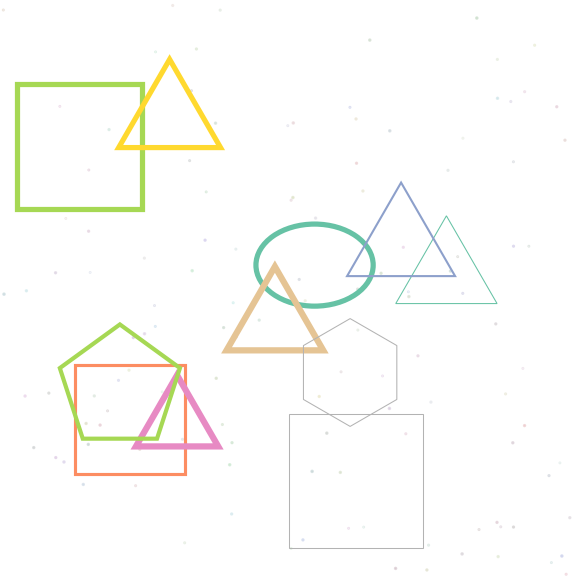[{"shape": "triangle", "thickness": 0.5, "radius": 0.51, "center": [0.773, 0.524]}, {"shape": "oval", "thickness": 2.5, "radius": 0.51, "center": [0.545, 0.54]}, {"shape": "square", "thickness": 1.5, "radius": 0.47, "center": [0.225, 0.273]}, {"shape": "triangle", "thickness": 1, "radius": 0.54, "center": [0.695, 0.575]}, {"shape": "triangle", "thickness": 3, "radius": 0.41, "center": [0.307, 0.267]}, {"shape": "pentagon", "thickness": 2, "radius": 0.55, "center": [0.208, 0.328]}, {"shape": "square", "thickness": 2.5, "radius": 0.54, "center": [0.138, 0.745]}, {"shape": "triangle", "thickness": 2.5, "radius": 0.51, "center": [0.294, 0.794]}, {"shape": "triangle", "thickness": 3, "radius": 0.48, "center": [0.476, 0.441]}, {"shape": "hexagon", "thickness": 0.5, "radius": 0.47, "center": [0.606, 0.354]}, {"shape": "square", "thickness": 0.5, "radius": 0.58, "center": [0.617, 0.166]}]